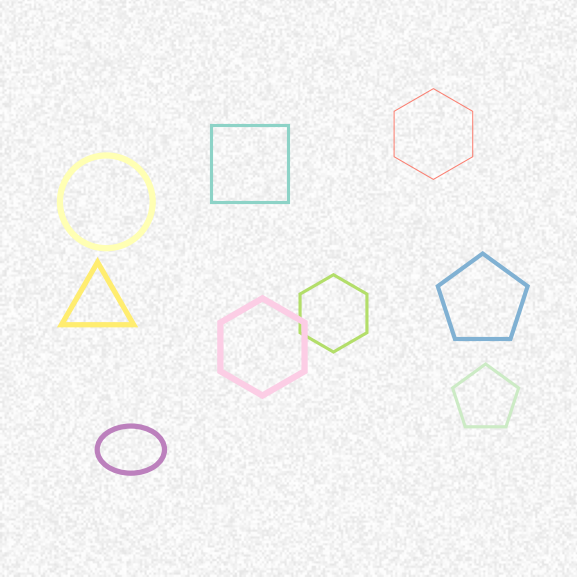[{"shape": "square", "thickness": 1.5, "radius": 0.33, "center": [0.432, 0.716]}, {"shape": "circle", "thickness": 3, "radius": 0.4, "center": [0.184, 0.65]}, {"shape": "hexagon", "thickness": 0.5, "radius": 0.39, "center": [0.75, 0.767]}, {"shape": "pentagon", "thickness": 2, "radius": 0.41, "center": [0.836, 0.478]}, {"shape": "hexagon", "thickness": 1.5, "radius": 0.33, "center": [0.577, 0.457]}, {"shape": "hexagon", "thickness": 3, "radius": 0.42, "center": [0.454, 0.398]}, {"shape": "oval", "thickness": 2.5, "radius": 0.29, "center": [0.227, 0.221]}, {"shape": "pentagon", "thickness": 1.5, "radius": 0.3, "center": [0.841, 0.309]}, {"shape": "triangle", "thickness": 2.5, "radius": 0.36, "center": [0.169, 0.473]}]